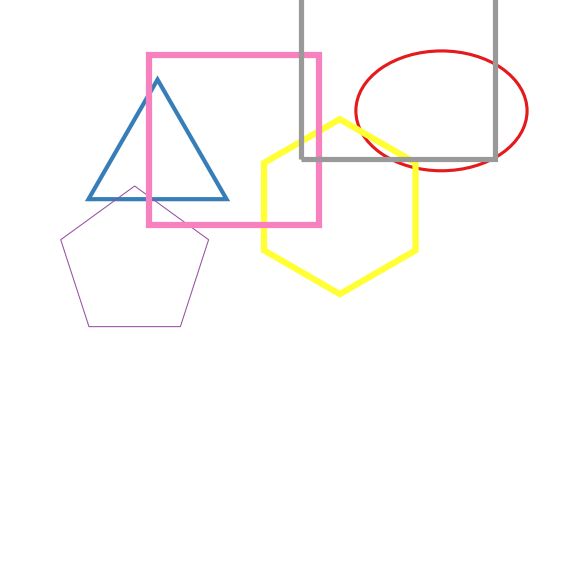[{"shape": "oval", "thickness": 1.5, "radius": 0.74, "center": [0.764, 0.807]}, {"shape": "triangle", "thickness": 2, "radius": 0.69, "center": [0.273, 0.723]}, {"shape": "pentagon", "thickness": 0.5, "radius": 0.67, "center": [0.233, 0.542]}, {"shape": "hexagon", "thickness": 3, "radius": 0.76, "center": [0.588, 0.641]}, {"shape": "square", "thickness": 3, "radius": 0.74, "center": [0.405, 0.756]}, {"shape": "square", "thickness": 2.5, "radius": 0.84, "center": [0.689, 0.892]}]